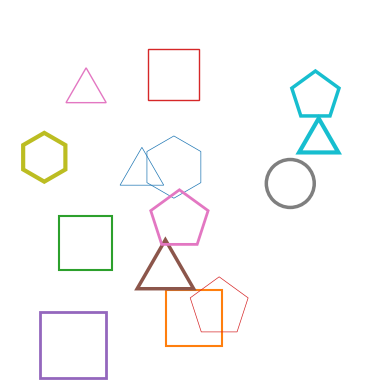[{"shape": "hexagon", "thickness": 0.5, "radius": 0.4, "center": [0.452, 0.566]}, {"shape": "triangle", "thickness": 0.5, "radius": 0.33, "center": [0.369, 0.552]}, {"shape": "square", "thickness": 1.5, "radius": 0.36, "center": [0.503, 0.173]}, {"shape": "square", "thickness": 1.5, "radius": 0.35, "center": [0.223, 0.369]}, {"shape": "pentagon", "thickness": 0.5, "radius": 0.4, "center": [0.569, 0.202]}, {"shape": "square", "thickness": 1, "radius": 0.33, "center": [0.451, 0.807]}, {"shape": "square", "thickness": 2, "radius": 0.43, "center": [0.189, 0.104]}, {"shape": "triangle", "thickness": 2.5, "radius": 0.42, "center": [0.43, 0.292]}, {"shape": "triangle", "thickness": 1, "radius": 0.3, "center": [0.224, 0.763]}, {"shape": "pentagon", "thickness": 2, "radius": 0.39, "center": [0.466, 0.429]}, {"shape": "circle", "thickness": 2.5, "radius": 0.31, "center": [0.754, 0.523]}, {"shape": "hexagon", "thickness": 3, "radius": 0.32, "center": [0.115, 0.591]}, {"shape": "triangle", "thickness": 3, "radius": 0.29, "center": [0.828, 0.634]}, {"shape": "pentagon", "thickness": 2.5, "radius": 0.32, "center": [0.819, 0.751]}]